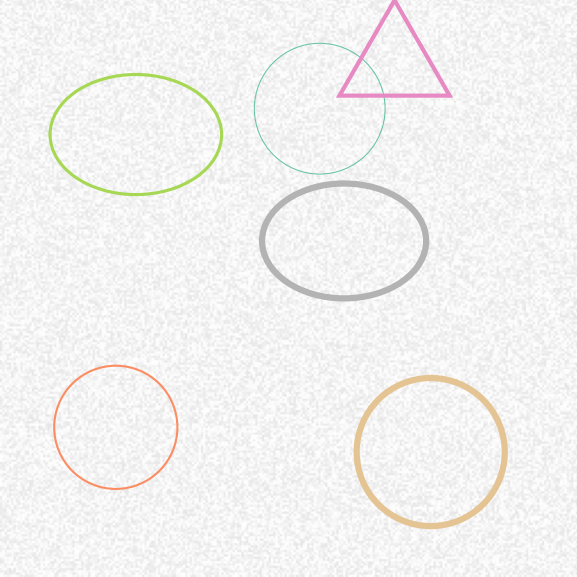[{"shape": "circle", "thickness": 0.5, "radius": 0.57, "center": [0.554, 0.811]}, {"shape": "circle", "thickness": 1, "radius": 0.53, "center": [0.201, 0.259]}, {"shape": "triangle", "thickness": 2, "radius": 0.55, "center": [0.683, 0.889]}, {"shape": "oval", "thickness": 1.5, "radius": 0.74, "center": [0.235, 0.766]}, {"shape": "circle", "thickness": 3, "radius": 0.64, "center": [0.746, 0.216]}, {"shape": "oval", "thickness": 3, "radius": 0.71, "center": [0.596, 0.582]}]